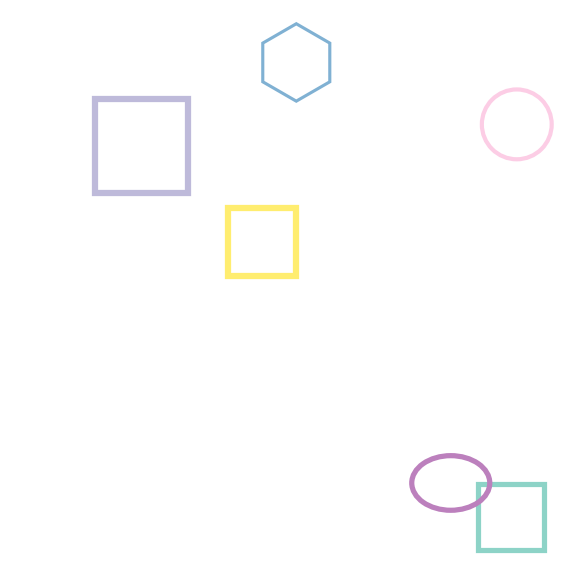[{"shape": "square", "thickness": 2.5, "radius": 0.29, "center": [0.885, 0.104]}, {"shape": "square", "thickness": 3, "radius": 0.4, "center": [0.245, 0.746]}, {"shape": "hexagon", "thickness": 1.5, "radius": 0.34, "center": [0.513, 0.891]}, {"shape": "circle", "thickness": 2, "radius": 0.3, "center": [0.895, 0.784]}, {"shape": "oval", "thickness": 2.5, "radius": 0.34, "center": [0.781, 0.163]}, {"shape": "square", "thickness": 3, "radius": 0.29, "center": [0.454, 0.581]}]